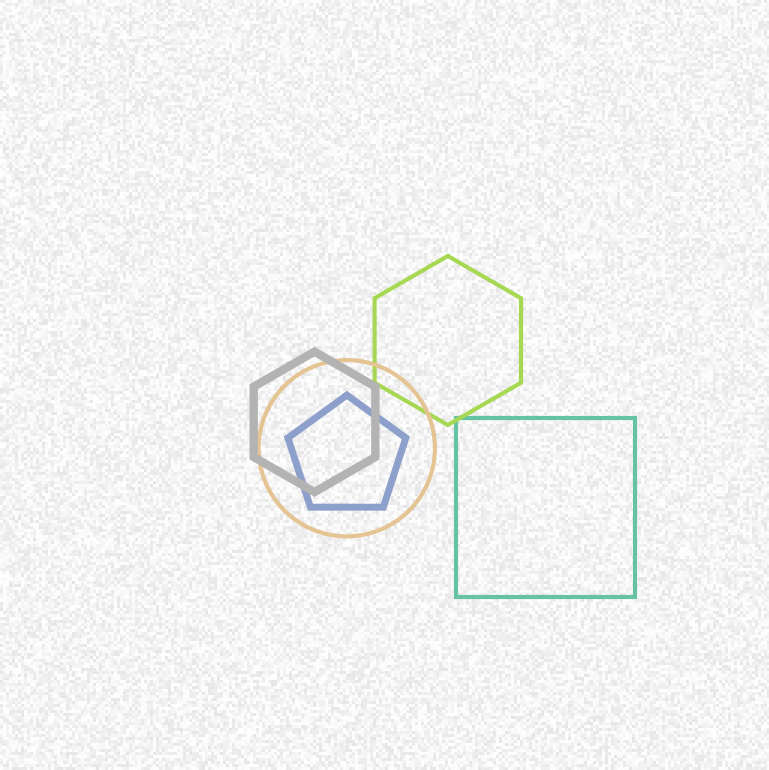[{"shape": "square", "thickness": 1.5, "radius": 0.58, "center": [0.708, 0.341]}, {"shape": "pentagon", "thickness": 2.5, "radius": 0.4, "center": [0.451, 0.406]}, {"shape": "hexagon", "thickness": 1.5, "radius": 0.55, "center": [0.582, 0.558]}, {"shape": "circle", "thickness": 1.5, "radius": 0.57, "center": [0.45, 0.418]}, {"shape": "hexagon", "thickness": 3, "radius": 0.46, "center": [0.408, 0.452]}]